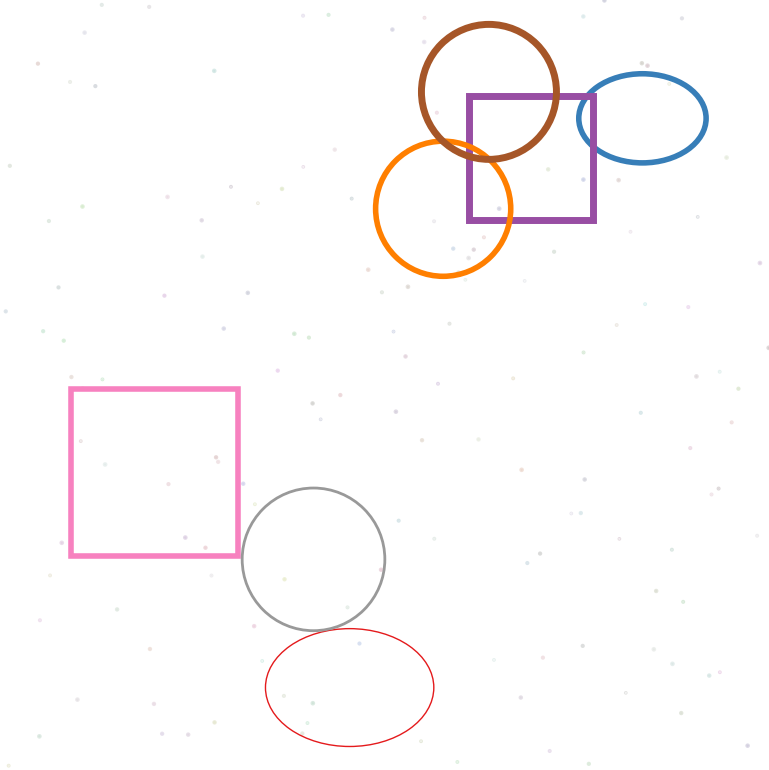[{"shape": "oval", "thickness": 0.5, "radius": 0.55, "center": [0.454, 0.107]}, {"shape": "oval", "thickness": 2, "radius": 0.41, "center": [0.834, 0.846]}, {"shape": "square", "thickness": 2.5, "radius": 0.4, "center": [0.69, 0.795]}, {"shape": "circle", "thickness": 2, "radius": 0.44, "center": [0.576, 0.729]}, {"shape": "circle", "thickness": 2.5, "radius": 0.44, "center": [0.635, 0.881]}, {"shape": "square", "thickness": 2, "radius": 0.54, "center": [0.201, 0.387]}, {"shape": "circle", "thickness": 1, "radius": 0.46, "center": [0.407, 0.274]}]